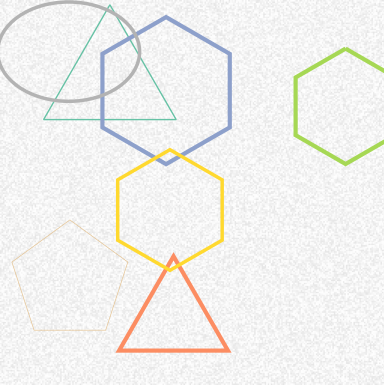[{"shape": "triangle", "thickness": 1, "radius": 0.99, "center": [0.285, 0.789]}, {"shape": "triangle", "thickness": 3, "radius": 0.82, "center": [0.451, 0.171]}, {"shape": "hexagon", "thickness": 3, "radius": 0.95, "center": [0.431, 0.765]}, {"shape": "hexagon", "thickness": 3, "radius": 0.75, "center": [0.898, 0.724]}, {"shape": "hexagon", "thickness": 2.5, "radius": 0.78, "center": [0.441, 0.455]}, {"shape": "pentagon", "thickness": 0.5, "radius": 0.79, "center": [0.181, 0.27]}, {"shape": "oval", "thickness": 2.5, "radius": 0.92, "center": [0.178, 0.866]}]